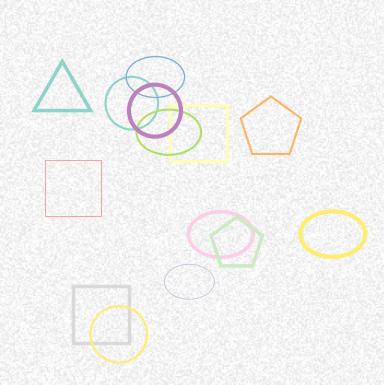[{"shape": "triangle", "thickness": 2.5, "radius": 0.42, "center": [0.162, 0.755]}, {"shape": "circle", "thickness": 1.5, "radius": 0.34, "center": [0.342, 0.732]}, {"shape": "square", "thickness": 2, "radius": 0.37, "center": [0.516, 0.654]}, {"shape": "oval", "thickness": 0.5, "radius": 0.32, "center": [0.492, 0.268]}, {"shape": "square", "thickness": 0.5, "radius": 0.37, "center": [0.19, 0.512]}, {"shape": "oval", "thickness": 1, "radius": 0.38, "center": [0.404, 0.8]}, {"shape": "pentagon", "thickness": 1.5, "radius": 0.41, "center": [0.704, 0.667]}, {"shape": "oval", "thickness": 1.5, "radius": 0.42, "center": [0.438, 0.657]}, {"shape": "oval", "thickness": 2.5, "radius": 0.42, "center": [0.574, 0.391]}, {"shape": "square", "thickness": 2.5, "radius": 0.37, "center": [0.262, 0.183]}, {"shape": "circle", "thickness": 3, "radius": 0.34, "center": [0.402, 0.713]}, {"shape": "pentagon", "thickness": 2.5, "radius": 0.35, "center": [0.615, 0.366]}, {"shape": "circle", "thickness": 1.5, "radius": 0.37, "center": [0.309, 0.132]}, {"shape": "oval", "thickness": 3, "radius": 0.42, "center": [0.864, 0.392]}]